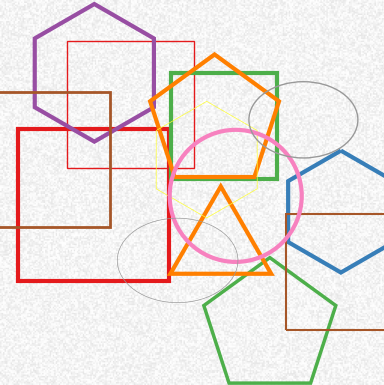[{"shape": "square", "thickness": 1, "radius": 0.82, "center": [0.339, 0.729]}, {"shape": "square", "thickness": 3, "radius": 0.98, "center": [0.243, 0.468]}, {"shape": "hexagon", "thickness": 3, "radius": 0.79, "center": [0.885, 0.45]}, {"shape": "pentagon", "thickness": 2.5, "radius": 0.9, "center": [0.701, 0.151]}, {"shape": "square", "thickness": 3, "radius": 0.69, "center": [0.583, 0.673]}, {"shape": "hexagon", "thickness": 3, "radius": 0.89, "center": [0.245, 0.811]}, {"shape": "triangle", "thickness": 3, "radius": 0.76, "center": [0.573, 0.365]}, {"shape": "pentagon", "thickness": 3, "radius": 0.88, "center": [0.557, 0.683]}, {"shape": "hexagon", "thickness": 0.5, "radius": 0.76, "center": [0.537, 0.585]}, {"shape": "square", "thickness": 1.5, "radius": 0.75, "center": [0.893, 0.293]}, {"shape": "square", "thickness": 2, "radius": 0.88, "center": [0.111, 0.585]}, {"shape": "circle", "thickness": 3, "radius": 0.86, "center": [0.612, 0.491]}, {"shape": "oval", "thickness": 1, "radius": 0.71, "center": [0.788, 0.689]}, {"shape": "oval", "thickness": 0.5, "radius": 0.78, "center": [0.461, 0.324]}]